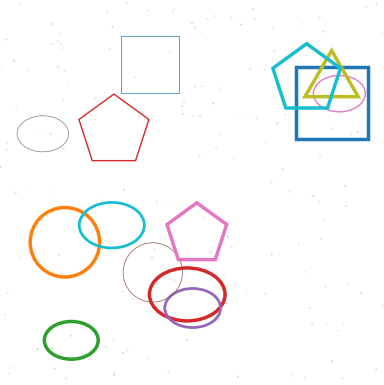[{"shape": "square", "thickness": 2.5, "radius": 0.47, "center": [0.863, 0.732]}, {"shape": "square", "thickness": 0.5, "radius": 0.37, "center": [0.39, 0.832]}, {"shape": "circle", "thickness": 2.5, "radius": 0.45, "center": [0.169, 0.371]}, {"shape": "oval", "thickness": 2.5, "radius": 0.35, "center": [0.185, 0.116]}, {"shape": "oval", "thickness": 2.5, "radius": 0.49, "center": [0.486, 0.235]}, {"shape": "pentagon", "thickness": 1, "radius": 0.48, "center": [0.296, 0.66]}, {"shape": "oval", "thickness": 2, "radius": 0.36, "center": [0.5, 0.2]}, {"shape": "circle", "thickness": 0.5, "radius": 0.39, "center": [0.397, 0.292]}, {"shape": "pentagon", "thickness": 2.5, "radius": 0.41, "center": [0.511, 0.392]}, {"shape": "oval", "thickness": 1, "radius": 0.34, "center": [0.881, 0.757]}, {"shape": "oval", "thickness": 0.5, "radius": 0.33, "center": [0.111, 0.652]}, {"shape": "triangle", "thickness": 2.5, "radius": 0.4, "center": [0.861, 0.789]}, {"shape": "pentagon", "thickness": 2.5, "radius": 0.46, "center": [0.797, 0.794]}, {"shape": "oval", "thickness": 2, "radius": 0.42, "center": [0.29, 0.415]}]